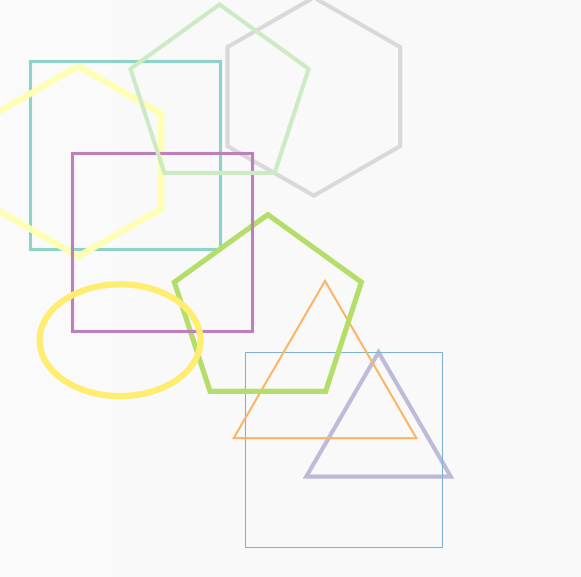[{"shape": "square", "thickness": 1.5, "radius": 0.81, "center": [0.215, 0.731]}, {"shape": "hexagon", "thickness": 3, "radius": 0.82, "center": [0.135, 0.72]}, {"shape": "triangle", "thickness": 2, "radius": 0.72, "center": [0.651, 0.246]}, {"shape": "square", "thickness": 0.5, "radius": 0.84, "center": [0.591, 0.22]}, {"shape": "triangle", "thickness": 1, "radius": 0.91, "center": [0.559, 0.331]}, {"shape": "pentagon", "thickness": 2.5, "radius": 0.85, "center": [0.461, 0.458]}, {"shape": "hexagon", "thickness": 2, "radius": 0.86, "center": [0.54, 0.832]}, {"shape": "square", "thickness": 1.5, "radius": 0.77, "center": [0.278, 0.58]}, {"shape": "pentagon", "thickness": 2, "radius": 0.81, "center": [0.378, 0.83]}, {"shape": "oval", "thickness": 3, "radius": 0.69, "center": [0.207, 0.41]}]